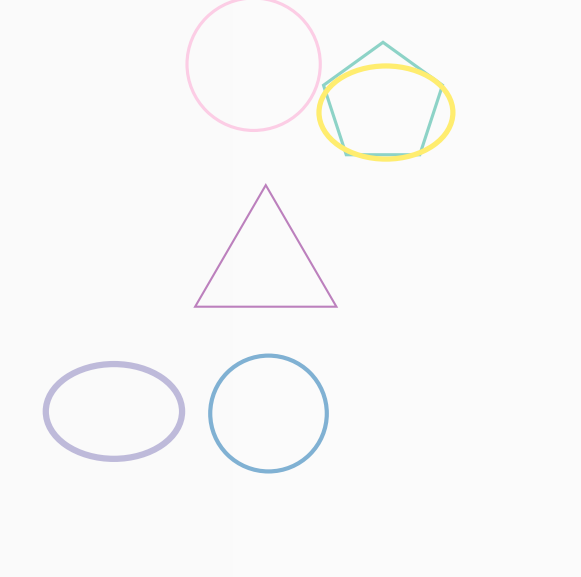[{"shape": "pentagon", "thickness": 1.5, "radius": 0.54, "center": [0.659, 0.818]}, {"shape": "oval", "thickness": 3, "radius": 0.59, "center": [0.196, 0.287]}, {"shape": "circle", "thickness": 2, "radius": 0.5, "center": [0.462, 0.283]}, {"shape": "circle", "thickness": 1.5, "radius": 0.57, "center": [0.436, 0.888]}, {"shape": "triangle", "thickness": 1, "radius": 0.7, "center": [0.457, 0.538]}, {"shape": "oval", "thickness": 2.5, "radius": 0.58, "center": [0.664, 0.804]}]